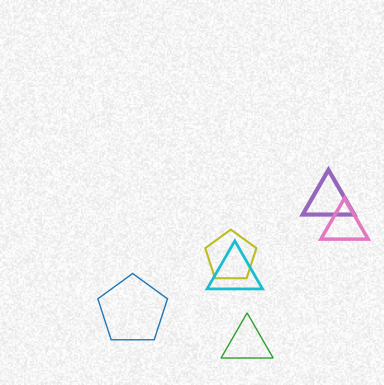[{"shape": "pentagon", "thickness": 1, "radius": 0.48, "center": [0.345, 0.194]}, {"shape": "triangle", "thickness": 1, "radius": 0.39, "center": [0.642, 0.109]}, {"shape": "triangle", "thickness": 3, "radius": 0.39, "center": [0.853, 0.481]}, {"shape": "triangle", "thickness": 2.5, "radius": 0.35, "center": [0.895, 0.414]}, {"shape": "pentagon", "thickness": 1.5, "radius": 0.35, "center": [0.6, 0.334]}, {"shape": "triangle", "thickness": 2, "radius": 0.42, "center": [0.61, 0.291]}]